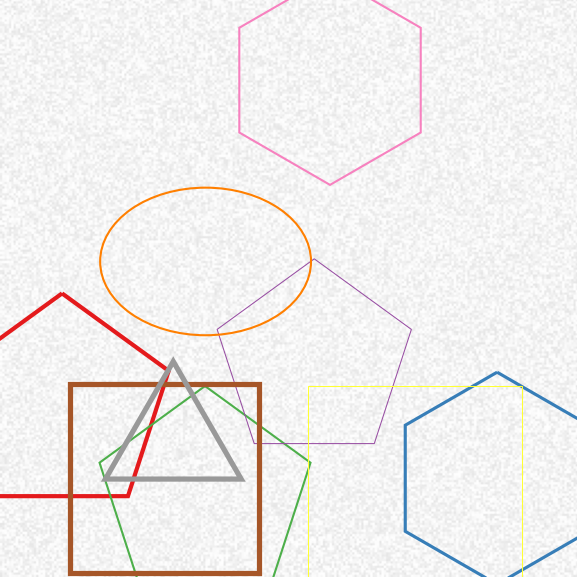[{"shape": "pentagon", "thickness": 2, "radius": 0.97, "center": [0.107, 0.297]}, {"shape": "hexagon", "thickness": 1.5, "radius": 0.92, "center": [0.861, 0.171]}, {"shape": "pentagon", "thickness": 1, "radius": 0.96, "center": [0.355, 0.139]}, {"shape": "pentagon", "thickness": 0.5, "radius": 0.88, "center": [0.544, 0.374]}, {"shape": "oval", "thickness": 1, "radius": 0.91, "center": [0.356, 0.546]}, {"shape": "square", "thickness": 0.5, "radius": 0.93, "center": [0.719, 0.146]}, {"shape": "square", "thickness": 2.5, "radius": 0.82, "center": [0.285, 0.171]}, {"shape": "hexagon", "thickness": 1, "radius": 0.91, "center": [0.571, 0.86]}, {"shape": "triangle", "thickness": 2.5, "radius": 0.68, "center": [0.3, 0.237]}]